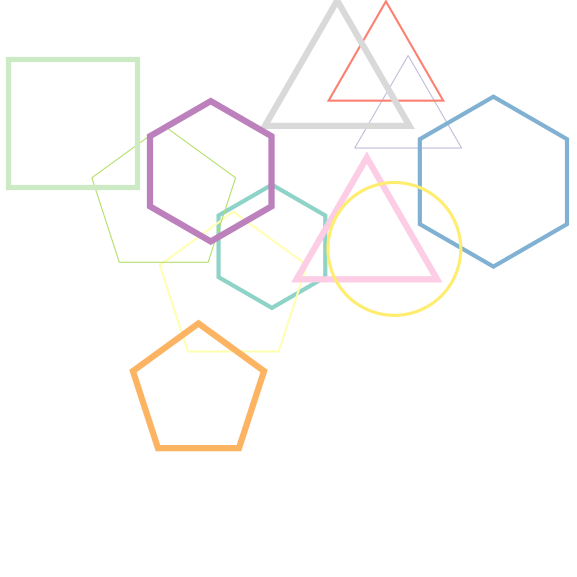[{"shape": "hexagon", "thickness": 2, "radius": 0.53, "center": [0.471, 0.573]}, {"shape": "pentagon", "thickness": 1, "radius": 0.67, "center": [0.404, 0.499]}, {"shape": "triangle", "thickness": 0.5, "radius": 0.53, "center": [0.707, 0.796]}, {"shape": "triangle", "thickness": 1, "radius": 0.57, "center": [0.668, 0.882]}, {"shape": "hexagon", "thickness": 2, "radius": 0.74, "center": [0.854, 0.685]}, {"shape": "pentagon", "thickness": 3, "radius": 0.6, "center": [0.344, 0.32]}, {"shape": "pentagon", "thickness": 0.5, "radius": 0.65, "center": [0.283, 0.651]}, {"shape": "triangle", "thickness": 3, "radius": 0.7, "center": [0.635, 0.586]}, {"shape": "triangle", "thickness": 3, "radius": 0.72, "center": [0.584, 0.853]}, {"shape": "hexagon", "thickness": 3, "radius": 0.61, "center": [0.365, 0.703]}, {"shape": "square", "thickness": 2.5, "radius": 0.56, "center": [0.125, 0.786]}, {"shape": "circle", "thickness": 1.5, "radius": 0.58, "center": [0.683, 0.568]}]